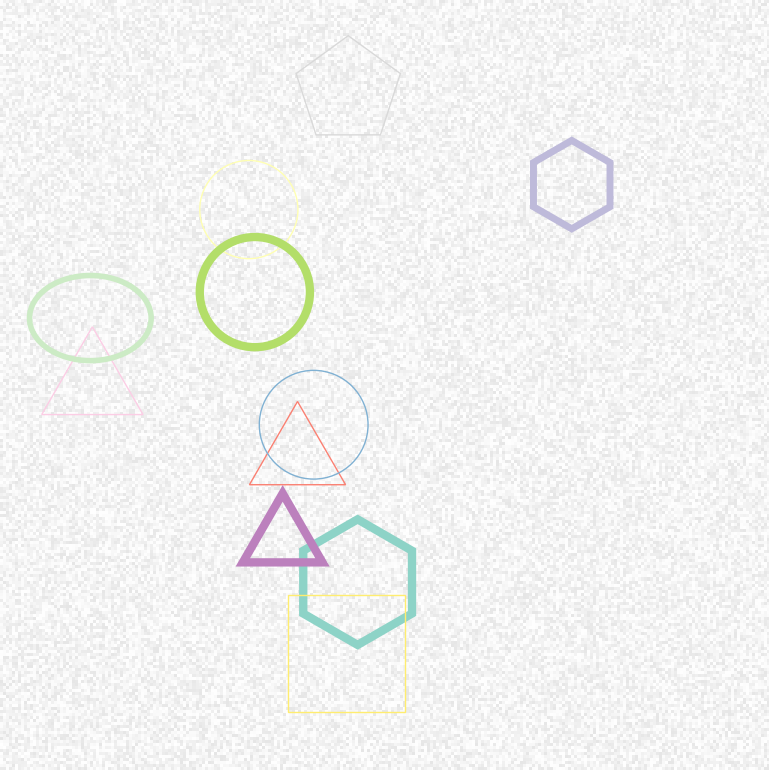[{"shape": "hexagon", "thickness": 3, "radius": 0.41, "center": [0.464, 0.244]}, {"shape": "circle", "thickness": 0.5, "radius": 0.32, "center": [0.323, 0.728]}, {"shape": "hexagon", "thickness": 2.5, "radius": 0.29, "center": [0.743, 0.76]}, {"shape": "triangle", "thickness": 0.5, "radius": 0.36, "center": [0.386, 0.407]}, {"shape": "circle", "thickness": 0.5, "radius": 0.35, "center": [0.407, 0.448]}, {"shape": "circle", "thickness": 3, "radius": 0.36, "center": [0.331, 0.621]}, {"shape": "triangle", "thickness": 0.5, "radius": 0.38, "center": [0.12, 0.5]}, {"shape": "pentagon", "thickness": 0.5, "radius": 0.36, "center": [0.452, 0.882]}, {"shape": "triangle", "thickness": 3, "radius": 0.3, "center": [0.367, 0.3]}, {"shape": "oval", "thickness": 2, "radius": 0.39, "center": [0.117, 0.587]}, {"shape": "square", "thickness": 0.5, "radius": 0.38, "center": [0.45, 0.151]}]